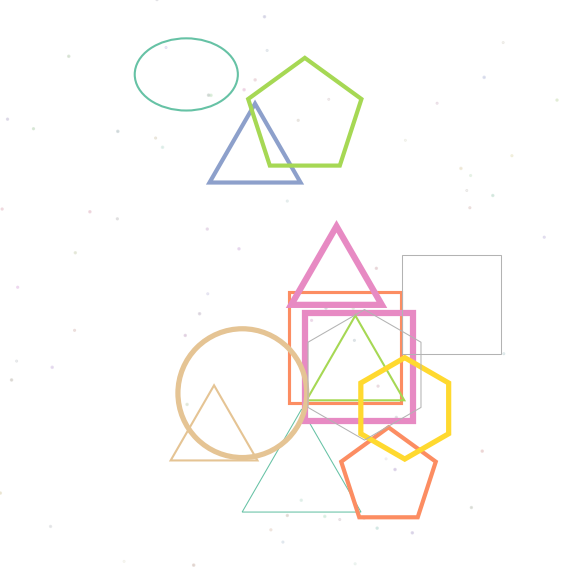[{"shape": "triangle", "thickness": 0.5, "radius": 0.59, "center": [0.522, 0.172]}, {"shape": "oval", "thickness": 1, "radius": 0.45, "center": [0.323, 0.87]}, {"shape": "pentagon", "thickness": 2, "radius": 0.43, "center": [0.673, 0.173]}, {"shape": "square", "thickness": 1.5, "radius": 0.48, "center": [0.597, 0.397]}, {"shape": "triangle", "thickness": 2, "radius": 0.45, "center": [0.442, 0.729]}, {"shape": "triangle", "thickness": 3, "radius": 0.45, "center": [0.583, 0.517]}, {"shape": "square", "thickness": 3, "radius": 0.47, "center": [0.622, 0.363]}, {"shape": "pentagon", "thickness": 2, "radius": 0.52, "center": [0.528, 0.796]}, {"shape": "triangle", "thickness": 1, "radius": 0.49, "center": [0.615, 0.355]}, {"shape": "hexagon", "thickness": 2.5, "radius": 0.44, "center": [0.701, 0.292]}, {"shape": "circle", "thickness": 2.5, "radius": 0.56, "center": [0.42, 0.318]}, {"shape": "triangle", "thickness": 1, "radius": 0.43, "center": [0.371, 0.245]}, {"shape": "hexagon", "thickness": 0.5, "radius": 0.56, "center": [0.631, 0.35]}, {"shape": "square", "thickness": 0.5, "radius": 0.43, "center": [0.782, 0.472]}]